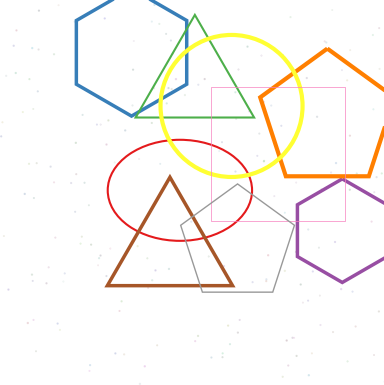[{"shape": "oval", "thickness": 1.5, "radius": 0.94, "center": [0.467, 0.506]}, {"shape": "hexagon", "thickness": 2.5, "radius": 0.83, "center": [0.342, 0.864]}, {"shape": "triangle", "thickness": 1.5, "radius": 0.89, "center": [0.506, 0.784]}, {"shape": "hexagon", "thickness": 2.5, "radius": 0.67, "center": [0.889, 0.401]}, {"shape": "pentagon", "thickness": 3, "radius": 0.92, "center": [0.85, 0.69]}, {"shape": "circle", "thickness": 3, "radius": 0.92, "center": [0.601, 0.725]}, {"shape": "triangle", "thickness": 2.5, "radius": 0.94, "center": [0.441, 0.352]}, {"shape": "square", "thickness": 0.5, "radius": 0.87, "center": [0.721, 0.6]}, {"shape": "pentagon", "thickness": 1, "radius": 0.78, "center": [0.617, 0.367]}]